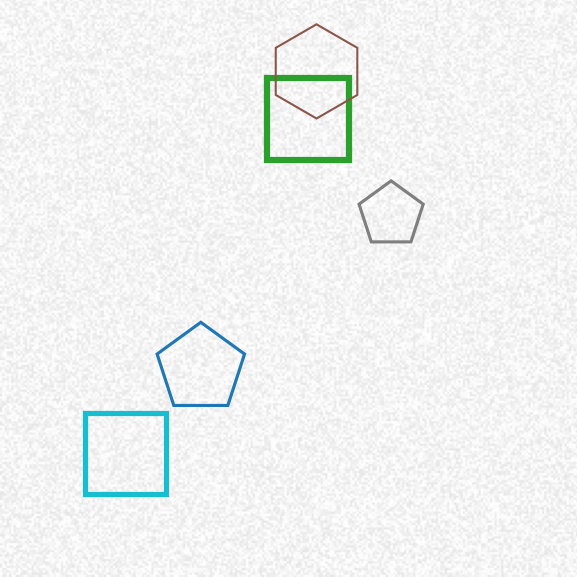[{"shape": "pentagon", "thickness": 1.5, "radius": 0.4, "center": [0.348, 0.361]}, {"shape": "square", "thickness": 3, "radius": 0.35, "center": [0.533, 0.794]}, {"shape": "hexagon", "thickness": 1, "radius": 0.41, "center": [0.548, 0.875]}, {"shape": "pentagon", "thickness": 1.5, "radius": 0.29, "center": [0.677, 0.628]}, {"shape": "square", "thickness": 2.5, "radius": 0.35, "center": [0.217, 0.213]}]